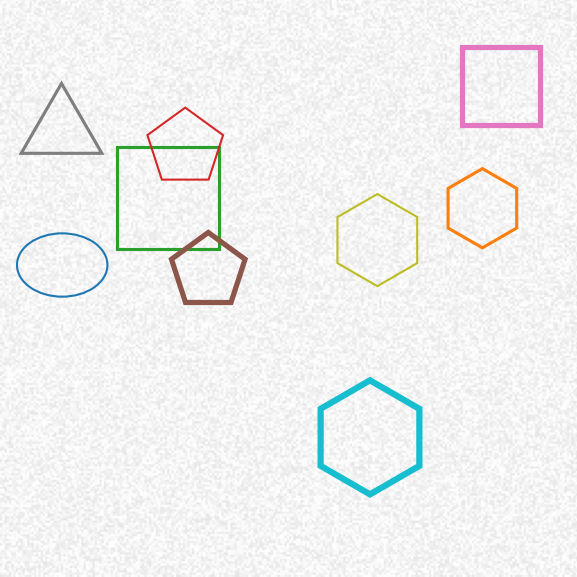[{"shape": "oval", "thickness": 1, "radius": 0.39, "center": [0.108, 0.54]}, {"shape": "hexagon", "thickness": 1.5, "radius": 0.34, "center": [0.835, 0.639]}, {"shape": "square", "thickness": 1.5, "radius": 0.44, "center": [0.291, 0.656]}, {"shape": "pentagon", "thickness": 1, "radius": 0.34, "center": [0.321, 0.744]}, {"shape": "pentagon", "thickness": 2.5, "radius": 0.34, "center": [0.361, 0.53]}, {"shape": "square", "thickness": 2.5, "radius": 0.34, "center": [0.868, 0.85]}, {"shape": "triangle", "thickness": 1.5, "radius": 0.4, "center": [0.107, 0.774]}, {"shape": "hexagon", "thickness": 1, "radius": 0.4, "center": [0.653, 0.583]}, {"shape": "hexagon", "thickness": 3, "radius": 0.49, "center": [0.641, 0.242]}]